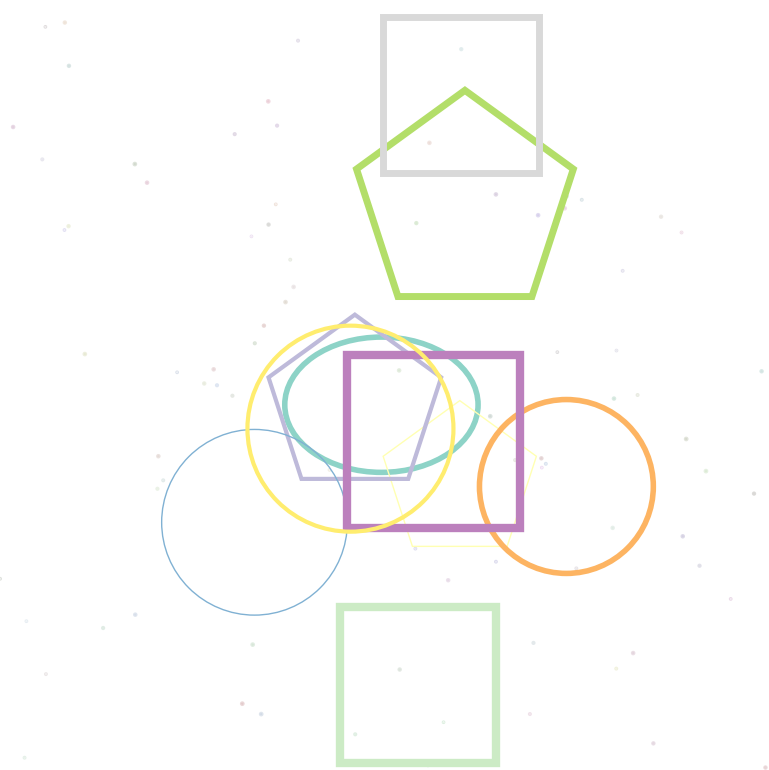[{"shape": "oval", "thickness": 2, "radius": 0.63, "center": [0.495, 0.474]}, {"shape": "pentagon", "thickness": 0.5, "radius": 0.52, "center": [0.597, 0.375]}, {"shape": "pentagon", "thickness": 1.5, "radius": 0.59, "center": [0.461, 0.473]}, {"shape": "circle", "thickness": 0.5, "radius": 0.6, "center": [0.331, 0.322]}, {"shape": "circle", "thickness": 2, "radius": 0.56, "center": [0.736, 0.368]}, {"shape": "pentagon", "thickness": 2.5, "radius": 0.74, "center": [0.604, 0.735]}, {"shape": "square", "thickness": 2.5, "radius": 0.51, "center": [0.599, 0.876]}, {"shape": "square", "thickness": 3, "radius": 0.56, "center": [0.563, 0.427]}, {"shape": "square", "thickness": 3, "radius": 0.5, "center": [0.543, 0.11]}, {"shape": "circle", "thickness": 1.5, "radius": 0.67, "center": [0.455, 0.443]}]